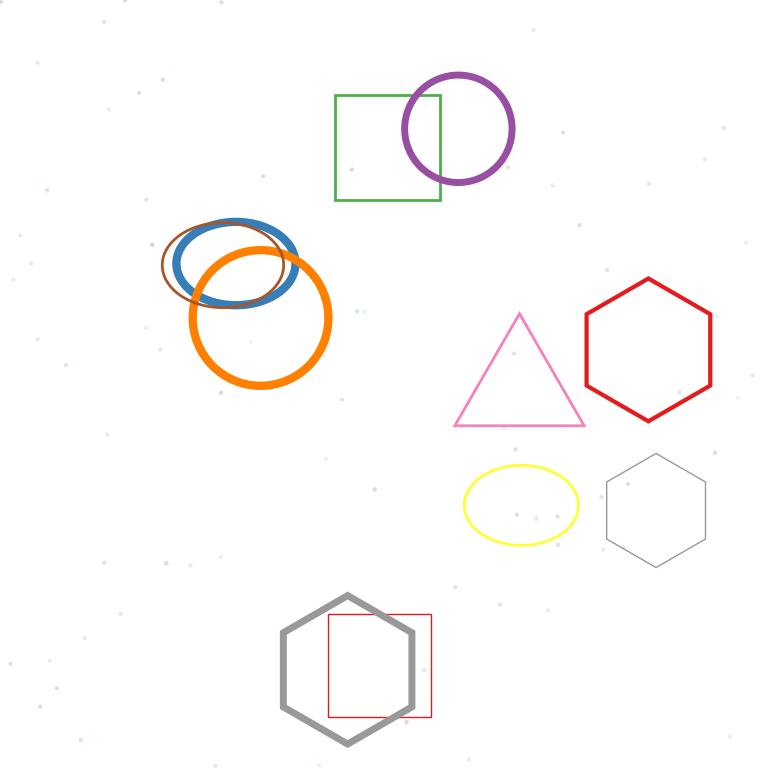[{"shape": "square", "thickness": 0.5, "radius": 0.33, "center": [0.493, 0.136]}, {"shape": "hexagon", "thickness": 1.5, "radius": 0.46, "center": [0.842, 0.546]}, {"shape": "oval", "thickness": 3, "radius": 0.39, "center": [0.306, 0.658]}, {"shape": "square", "thickness": 1, "radius": 0.34, "center": [0.503, 0.808]}, {"shape": "circle", "thickness": 2.5, "radius": 0.35, "center": [0.595, 0.833]}, {"shape": "circle", "thickness": 3, "radius": 0.44, "center": [0.338, 0.587]}, {"shape": "oval", "thickness": 1, "radius": 0.37, "center": [0.677, 0.344]}, {"shape": "oval", "thickness": 1, "radius": 0.39, "center": [0.29, 0.656]}, {"shape": "triangle", "thickness": 1, "radius": 0.49, "center": [0.675, 0.496]}, {"shape": "hexagon", "thickness": 2.5, "radius": 0.48, "center": [0.451, 0.13]}, {"shape": "hexagon", "thickness": 0.5, "radius": 0.37, "center": [0.852, 0.337]}]